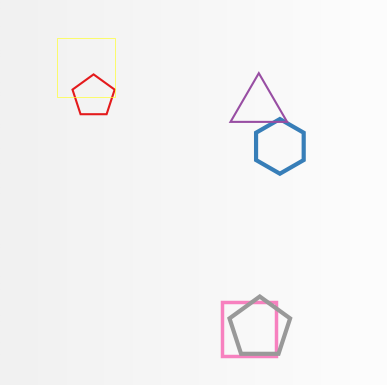[{"shape": "pentagon", "thickness": 1.5, "radius": 0.29, "center": [0.241, 0.75]}, {"shape": "hexagon", "thickness": 3, "radius": 0.35, "center": [0.722, 0.62]}, {"shape": "triangle", "thickness": 1.5, "radius": 0.42, "center": [0.668, 0.726]}, {"shape": "square", "thickness": 0.5, "radius": 0.38, "center": [0.222, 0.825]}, {"shape": "square", "thickness": 2.5, "radius": 0.35, "center": [0.643, 0.146]}, {"shape": "pentagon", "thickness": 3, "radius": 0.41, "center": [0.67, 0.148]}]